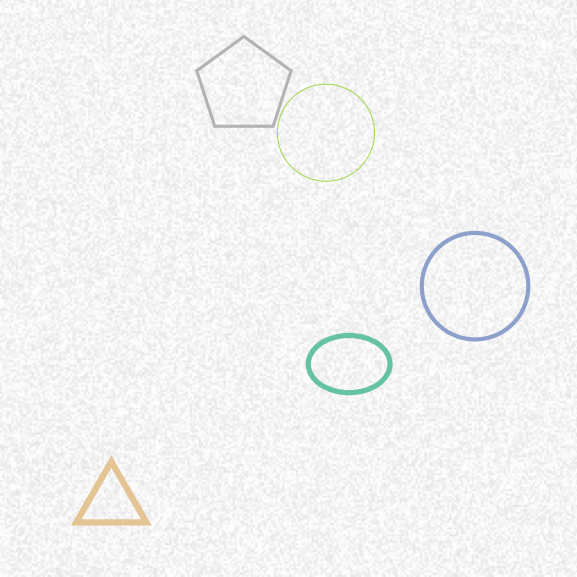[{"shape": "oval", "thickness": 2.5, "radius": 0.35, "center": [0.605, 0.369]}, {"shape": "circle", "thickness": 2, "radius": 0.46, "center": [0.823, 0.504]}, {"shape": "circle", "thickness": 0.5, "radius": 0.42, "center": [0.564, 0.769]}, {"shape": "triangle", "thickness": 3, "radius": 0.35, "center": [0.193, 0.13]}, {"shape": "pentagon", "thickness": 1.5, "radius": 0.43, "center": [0.422, 0.85]}]